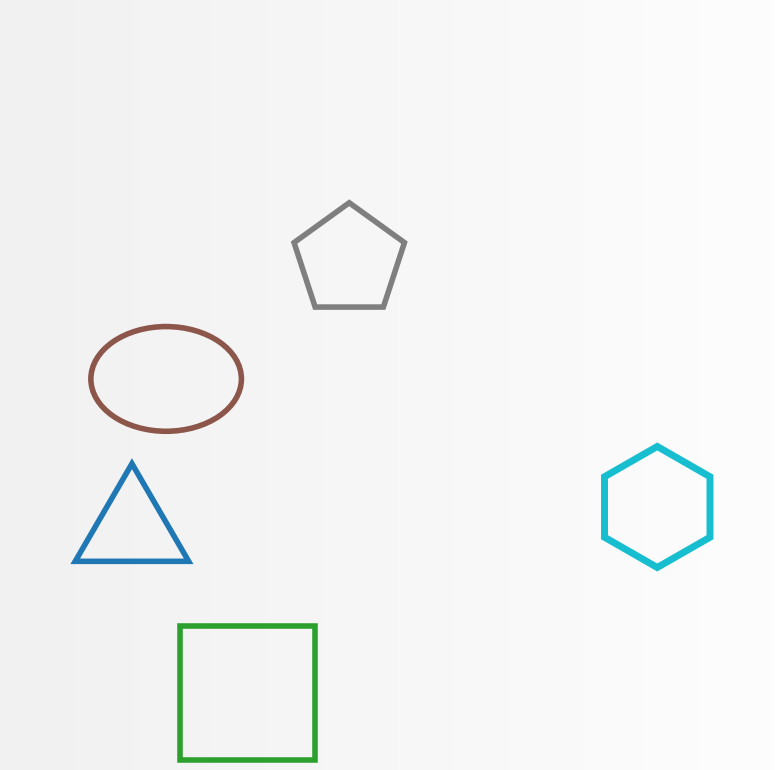[{"shape": "triangle", "thickness": 2, "radius": 0.42, "center": [0.17, 0.313]}, {"shape": "square", "thickness": 2, "radius": 0.43, "center": [0.32, 0.1]}, {"shape": "oval", "thickness": 2, "radius": 0.49, "center": [0.214, 0.508]}, {"shape": "pentagon", "thickness": 2, "radius": 0.37, "center": [0.451, 0.662]}, {"shape": "hexagon", "thickness": 2.5, "radius": 0.39, "center": [0.848, 0.342]}]